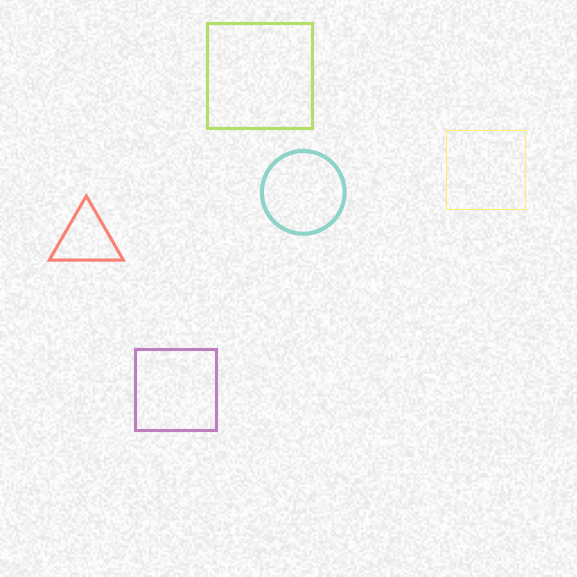[{"shape": "circle", "thickness": 2, "radius": 0.36, "center": [0.525, 0.666]}, {"shape": "triangle", "thickness": 1.5, "radius": 0.37, "center": [0.149, 0.586]}, {"shape": "square", "thickness": 1.5, "radius": 0.45, "center": [0.449, 0.868]}, {"shape": "square", "thickness": 1.5, "radius": 0.35, "center": [0.304, 0.325]}, {"shape": "square", "thickness": 0.5, "radius": 0.34, "center": [0.841, 0.706]}]